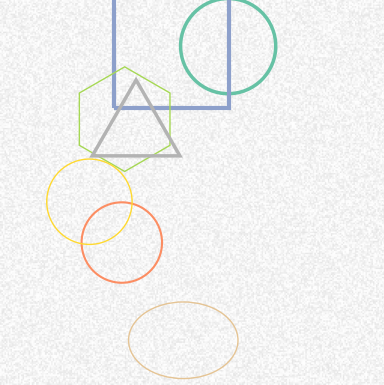[{"shape": "circle", "thickness": 2.5, "radius": 0.62, "center": [0.593, 0.88]}, {"shape": "circle", "thickness": 1.5, "radius": 0.52, "center": [0.316, 0.37]}, {"shape": "square", "thickness": 3, "radius": 0.75, "center": [0.445, 0.869]}, {"shape": "hexagon", "thickness": 1, "radius": 0.68, "center": [0.324, 0.69]}, {"shape": "circle", "thickness": 1, "radius": 0.55, "center": [0.232, 0.476]}, {"shape": "oval", "thickness": 1, "radius": 0.71, "center": [0.476, 0.116]}, {"shape": "triangle", "thickness": 2.5, "radius": 0.66, "center": [0.353, 0.661]}]